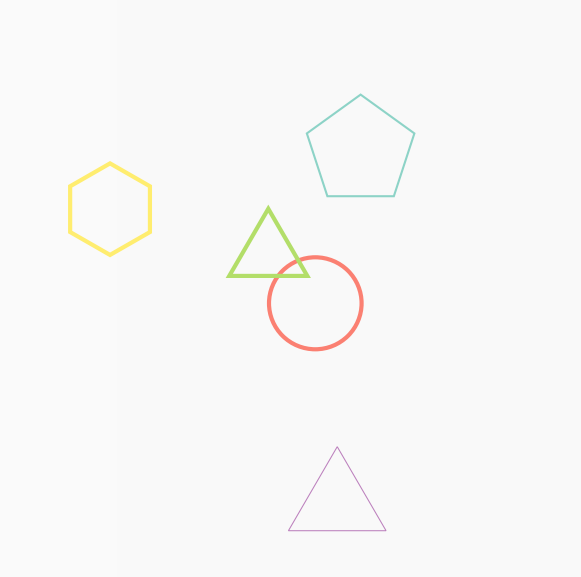[{"shape": "pentagon", "thickness": 1, "radius": 0.49, "center": [0.62, 0.738]}, {"shape": "circle", "thickness": 2, "radius": 0.4, "center": [0.542, 0.474]}, {"shape": "triangle", "thickness": 2, "radius": 0.39, "center": [0.462, 0.56]}, {"shape": "triangle", "thickness": 0.5, "radius": 0.48, "center": [0.58, 0.129]}, {"shape": "hexagon", "thickness": 2, "radius": 0.4, "center": [0.189, 0.637]}]